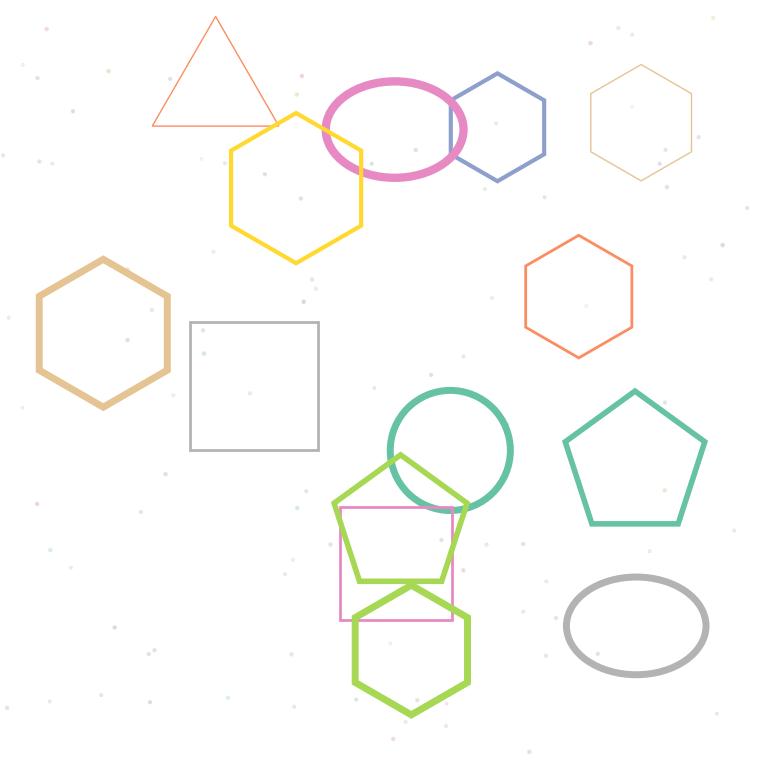[{"shape": "circle", "thickness": 2.5, "radius": 0.39, "center": [0.585, 0.415]}, {"shape": "pentagon", "thickness": 2, "radius": 0.48, "center": [0.825, 0.397]}, {"shape": "hexagon", "thickness": 1, "radius": 0.4, "center": [0.752, 0.615]}, {"shape": "triangle", "thickness": 0.5, "radius": 0.47, "center": [0.28, 0.884]}, {"shape": "hexagon", "thickness": 1.5, "radius": 0.35, "center": [0.646, 0.835]}, {"shape": "square", "thickness": 1, "radius": 0.36, "center": [0.514, 0.268]}, {"shape": "oval", "thickness": 3, "radius": 0.45, "center": [0.513, 0.832]}, {"shape": "pentagon", "thickness": 2, "radius": 0.45, "center": [0.52, 0.319]}, {"shape": "hexagon", "thickness": 2.5, "radius": 0.42, "center": [0.534, 0.156]}, {"shape": "hexagon", "thickness": 1.5, "radius": 0.49, "center": [0.385, 0.756]}, {"shape": "hexagon", "thickness": 2.5, "radius": 0.48, "center": [0.134, 0.567]}, {"shape": "hexagon", "thickness": 0.5, "radius": 0.38, "center": [0.833, 0.841]}, {"shape": "square", "thickness": 1, "radius": 0.42, "center": [0.33, 0.498]}, {"shape": "oval", "thickness": 2.5, "radius": 0.45, "center": [0.826, 0.187]}]